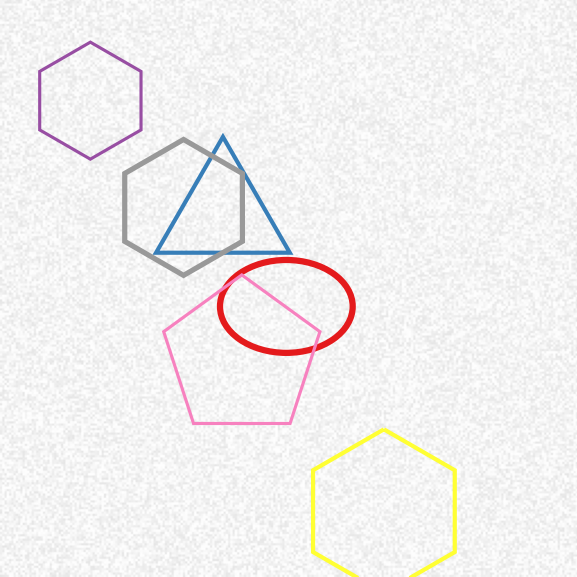[{"shape": "oval", "thickness": 3, "radius": 0.57, "center": [0.496, 0.469]}, {"shape": "triangle", "thickness": 2, "radius": 0.67, "center": [0.386, 0.628]}, {"shape": "hexagon", "thickness": 1.5, "radius": 0.51, "center": [0.156, 0.825]}, {"shape": "hexagon", "thickness": 2, "radius": 0.71, "center": [0.665, 0.114]}, {"shape": "pentagon", "thickness": 1.5, "radius": 0.71, "center": [0.419, 0.381]}, {"shape": "hexagon", "thickness": 2.5, "radius": 0.59, "center": [0.318, 0.64]}]